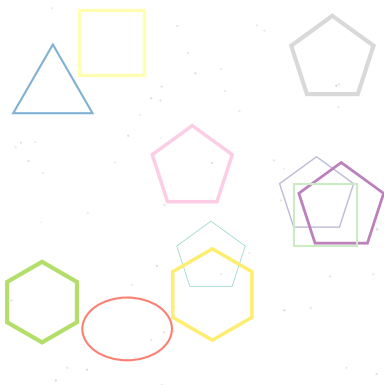[{"shape": "pentagon", "thickness": 0.5, "radius": 0.47, "center": [0.548, 0.332]}, {"shape": "square", "thickness": 2.5, "radius": 0.42, "center": [0.289, 0.889]}, {"shape": "pentagon", "thickness": 1, "radius": 0.51, "center": [0.822, 0.492]}, {"shape": "oval", "thickness": 1.5, "radius": 0.58, "center": [0.33, 0.146]}, {"shape": "triangle", "thickness": 1.5, "radius": 0.59, "center": [0.137, 0.765]}, {"shape": "hexagon", "thickness": 3, "radius": 0.52, "center": [0.109, 0.215]}, {"shape": "pentagon", "thickness": 2.5, "radius": 0.55, "center": [0.499, 0.565]}, {"shape": "pentagon", "thickness": 3, "radius": 0.56, "center": [0.863, 0.847]}, {"shape": "pentagon", "thickness": 2, "radius": 0.58, "center": [0.886, 0.462]}, {"shape": "square", "thickness": 1.5, "radius": 0.41, "center": [0.845, 0.441]}, {"shape": "hexagon", "thickness": 2.5, "radius": 0.59, "center": [0.551, 0.235]}]